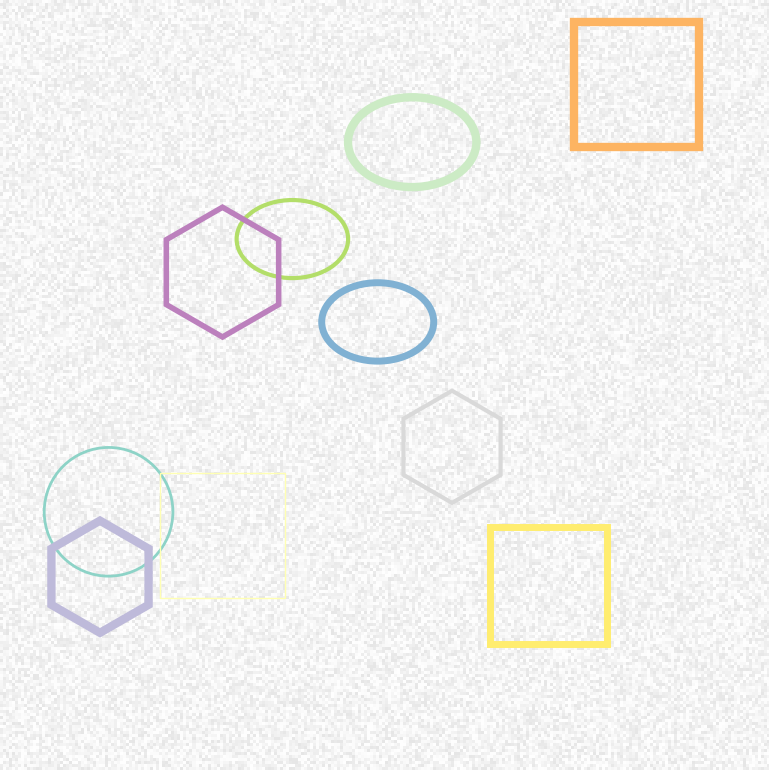[{"shape": "circle", "thickness": 1, "radius": 0.42, "center": [0.141, 0.335]}, {"shape": "square", "thickness": 0.5, "radius": 0.4, "center": [0.289, 0.305]}, {"shape": "hexagon", "thickness": 3, "radius": 0.36, "center": [0.13, 0.251]}, {"shape": "oval", "thickness": 2.5, "radius": 0.36, "center": [0.491, 0.582]}, {"shape": "square", "thickness": 3, "radius": 0.41, "center": [0.826, 0.89]}, {"shape": "oval", "thickness": 1.5, "radius": 0.36, "center": [0.38, 0.69]}, {"shape": "hexagon", "thickness": 1.5, "radius": 0.36, "center": [0.587, 0.42]}, {"shape": "hexagon", "thickness": 2, "radius": 0.42, "center": [0.289, 0.647]}, {"shape": "oval", "thickness": 3, "radius": 0.42, "center": [0.535, 0.815]}, {"shape": "square", "thickness": 2.5, "radius": 0.38, "center": [0.713, 0.24]}]